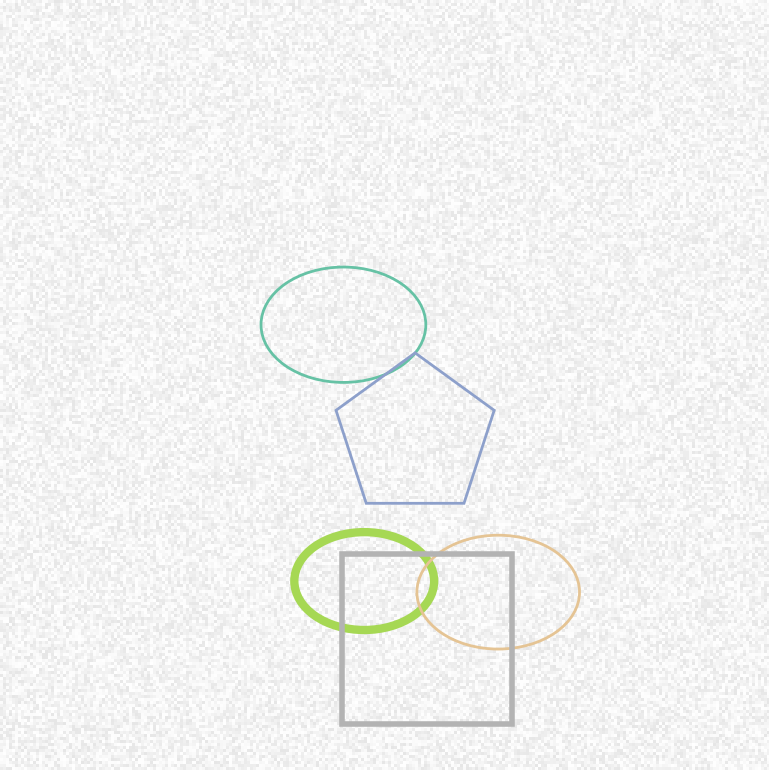[{"shape": "oval", "thickness": 1, "radius": 0.54, "center": [0.446, 0.578]}, {"shape": "pentagon", "thickness": 1, "radius": 0.54, "center": [0.539, 0.434]}, {"shape": "oval", "thickness": 3, "radius": 0.45, "center": [0.473, 0.245]}, {"shape": "oval", "thickness": 1, "radius": 0.53, "center": [0.647, 0.231]}, {"shape": "square", "thickness": 2, "radius": 0.55, "center": [0.555, 0.17]}]